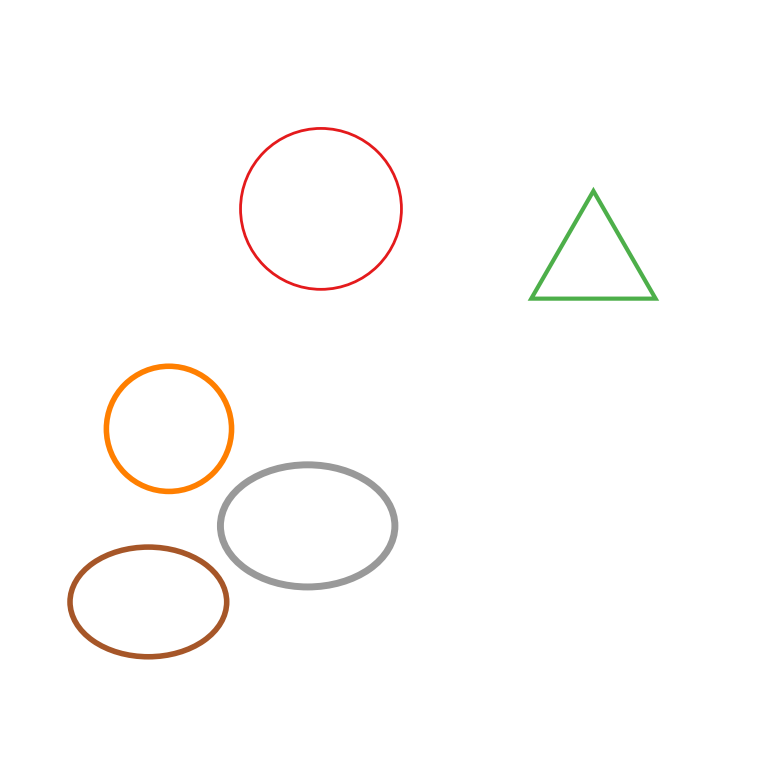[{"shape": "circle", "thickness": 1, "radius": 0.52, "center": [0.417, 0.729]}, {"shape": "triangle", "thickness": 1.5, "radius": 0.47, "center": [0.771, 0.659]}, {"shape": "circle", "thickness": 2, "radius": 0.41, "center": [0.219, 0.443]}, {"shape": "oval", "thickness": 2, "radius": 0.51, "center": [0.193, 0.218]}, {"shape": "oval", "thickness": 2.5, "radius": 0.57, "center": [0.4, 0.317]}]